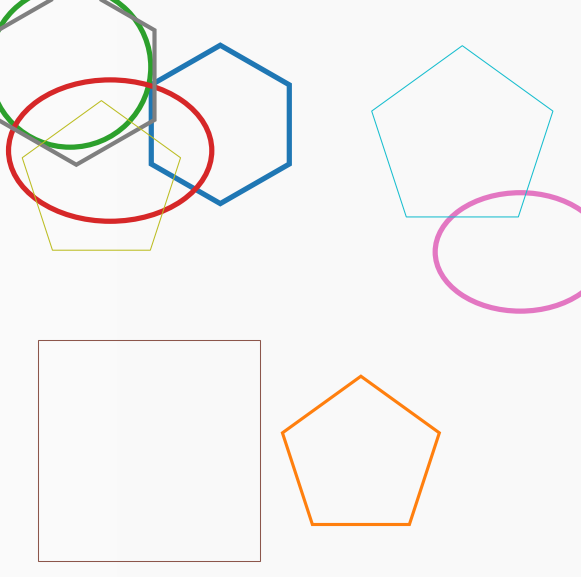[{"shape": "hexagon", "thickness": 2.5, "radius": 0.69, "center": [0.379, 0.784]}, {"shape": "pentagon", "thickness": 1.5, "radius": 0.71, "center": [0.621, 0.206]}, {"shape": "circle", "thickness": 2.5, "radius": 0.69, "center": [0.121, 0.883]}, {"shape": "oval", "thickness": 2.5, "radius": 0.87, "center": [0.19, 0.738]}, {"shape": "square", "thickness": 0.5, "radius": 0.96, "center": [0.257, 0.219]}, {"shape": "oval", "thickness": 2.5, "radius": 0.73, "center": [0.895, 0.563]}, {"shape": "hexagon", "thickness": 2, "radius": 0.78, "center": [0.131, 0.869]}, {"shape": "pentagon", "thickness": 0.5, "radius": 0.72, "center": [0.174, 0.682]}, {"shape": "pentagon", "thickness": 0.5, "radius": 0.82, "center": [0.795, 0.756]}]